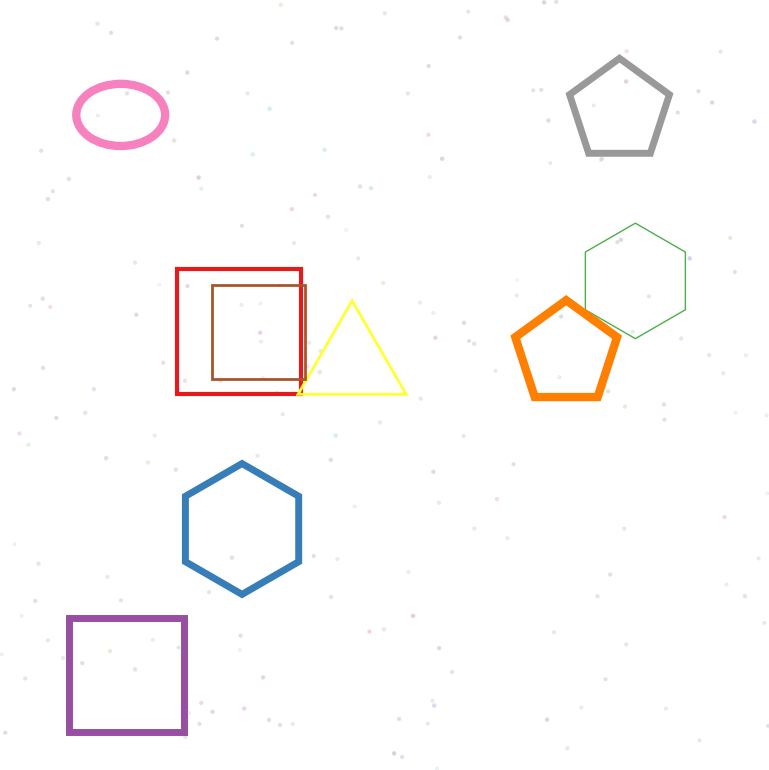[{"shape": "square", "thickness": 1.5, "radius": 0.4, "center": [0.31, 0.569]}, {"shape": "hexagon", "thickness": 2.5, "radius": 0.42, "center": [0.314, 0.313]}, {"shape": "hexagon", "thickness": 0.5, "radius": 0.37, "center": [0.825, 0.635]}, {"shape": "square", "thickness": 2.5, "radius": 0.37, "center": [0.164, 0.123]}, {"shape": "pentagon", "thickness": 3, "radius": 0.35, "center": [0.735, 0.541]}, {"shape": "triangle", "thickness": 1, "radius": 0.41, "center": [0.457, 0.528]}, {"shape": "square", "thickness": 1, "radius": 0.3, "center": [0.336, 0.569]}, {"shape": "oval", "thickness": 3, "radius": 0.29, "center": [0.157, 0.851]}, {"shape": "pentagon", "thickness": 2.5, "radius": 0.34, "center": [0.805, 0.856]}]